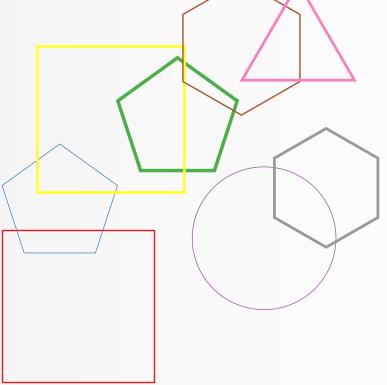[{"shape": "square", "thickness": 1, "radius": 0.98, "center": [0.201, 0.206]}, {"shape": "pentagon", "thickness": 0.5, "radius": 0.78, "center": [0.154, 0.47]}, {"shape": "pentagon", "thickness": 2.5, "radius": 0.81, "center": [0.458, 0.688]}, {"shape": "circle", "thickness": 0.5, "radius": 0.93, "center": [0.682, 0.381]}, {"shape": "square", "thickness": 2, "radius": 0.95, "center": [0.285, 0.691]}, {"shape": "hexagon", "thickness": 1, "radius": 0.87, "center": [0.623, 0.875]}, {"shape": "triangle", "thickness": 2, "radius": 0.84, "center": [0.77, 0.876]}, {"shape": "hexagon", "thickness": 2, "radius": 0.77, "center": [0.842, 0.512]}]